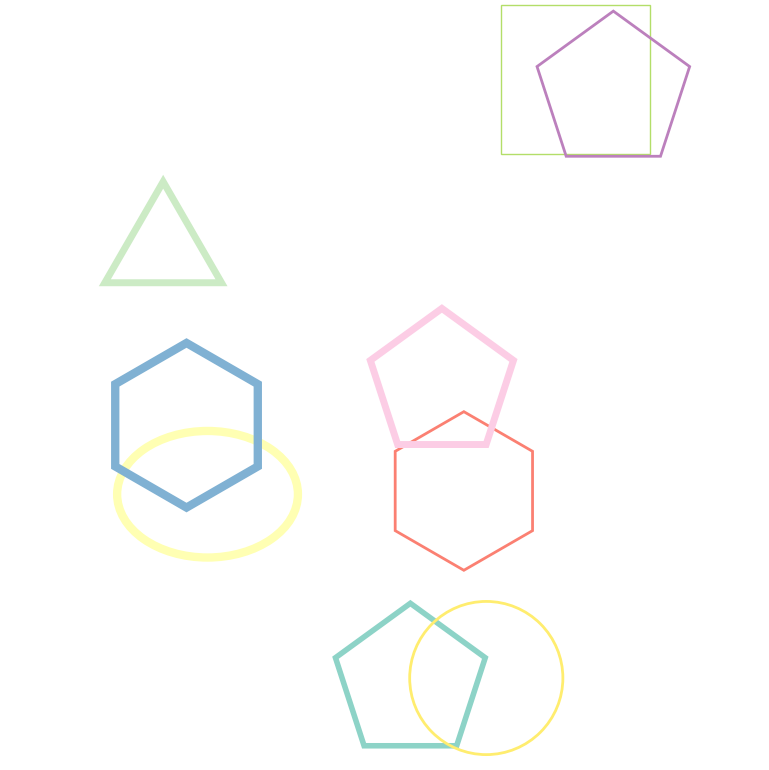[{"shape": "pentagon", "thickness": 2, "radius": 0.51, "center": [0.533, 0.114]}, {"shape": "oval", "thickness": 3, "radius": 0.59, "center": [0.27, 0.358]}, {"shape": "hexagon", "thickness": 1, "radius": 0.51, "center": [0.602, 0.362]}, {"shape": "hexagon", "thickness": 3, "radius": 0.53, "center": [0.242, 0.448]}, {"shape": "square", "thickness": 0.5, "radius": 0.48, "center": [0.748, 0.897]}, {"shape": "pentagon", "thickness": 2.5, "radius": 0.49, "center": [0.574, 0.502]}, {"shape": "pentagon", "thickness": 1, "radius": 0.52, "center": [0.797, 0.881]}, {"shape": "triangle", "thickness": 2.5, "radius": 0.44, "center": [0.212, 0.677]}, {"shape": "circle", "thickness": 1, "radius": 0.5, "center": [0.632, 0.119]}]